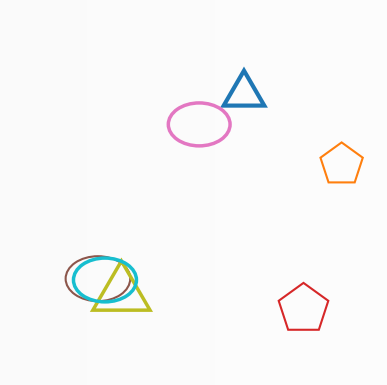[{"shape": "triangle", "thickness": 3, "radius": 0.3, "center": [0.63, 0.756]}, {"shape": "pentagon", "thickness": 1.5, "radius": 0.29, "center": [0.882, 0.573]}, {"shape": "pentagon", "thickness": 1.5, "radius": 0.34, "center": [0.783, 0.198]}, {"shape": "oval", "thickness": 1.5, "radius": 0.42, "center": [0.253, 0.276]}, {"shape": "oval", "thickness": 2.5, "radius": 0.4, "center": [0.514, 0.677]}, {"shape": "triangle", "thickness": 2.5, "radius": 0.43, "center": [0.313, 0.237]}, {"shape": "oval", "thickness": 2.5, "radius": 0.41, "center": [0.271, 0.273]}]